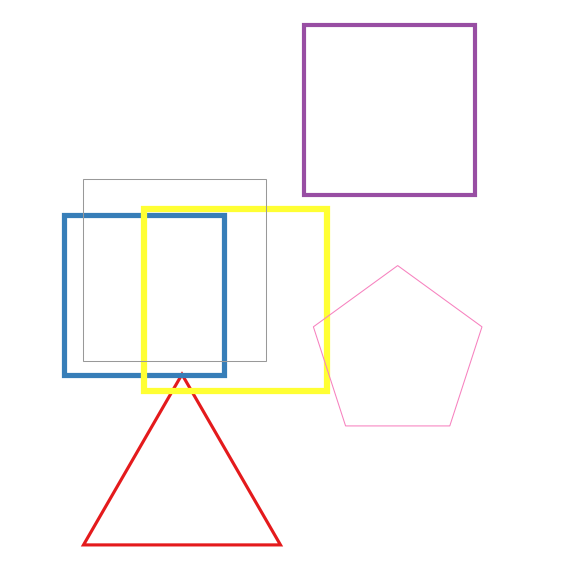[{"shape": "triangle", "thickness": 1.5, "radius": 0.98, "center": [0.315, 0.154]}, {"shape": "square", "thickness": 2.5, "radius": 0.69, "center": [0.249, 0.488]}, {"shape": "square", "thickness": 2, "radius": 0.74, "center": [0.675, 0.809]}, {"shape": "square", "thickness": 3, "radius": 0.79, "center": [0.408, 0.48]}, {"shape": "pentagon", "thickness": 0.5, "radius": 0.77, "center": [0.689, 0.386]}, {"shape": "square", "thickness": 0.5, "radius": 0.79, "center": [0.302, 0.532]}]